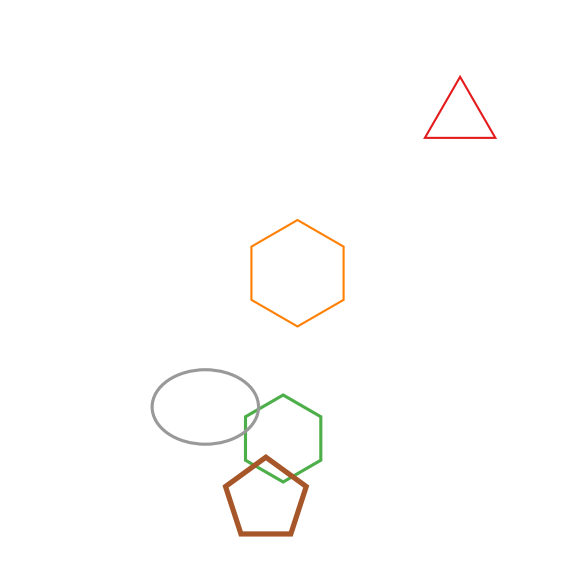[{"shape": "triangle", "thickness": 1, "radius": 0.35, "center": [0.797, 0.796]}, {"shape": "hexagon", "thickness": 1.5, "radius": 0.38, "center": [0.49, 0.24]}, {"shape": "hexagon", "thickness": 1, "radius": 0.46, "center": [0.515, 0.526]}, {"shape": "pentagon", "thickness": 2.5, "radius": 0.37, "center": [0.46, 0.134]}, {"shape": "oval", "thickness": 1.5, "radius": 0.46, "center": [0.356, 0.294]}]